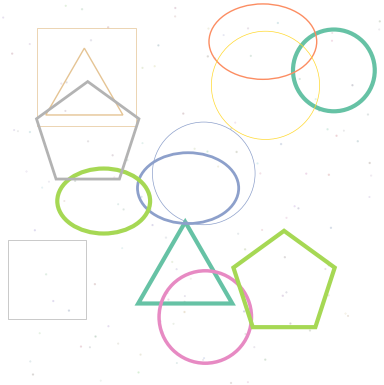[{"shape": "triangle", "thickness": 3, "radius": 0.71, "center": [0.481, 0.282]}, {"shape": "circle", "thickness": 3, "radius": 0.53, "center": [0.867, 0.817]}, {"shape": "oval", "thickness": 1, "radius": 0.7, "center": [0.683, 0.892]}, {"shape": "oval", "thickness": 2, "radius": 0.66, "center": [0.489, 0.511]}, {"shape": "circle", "thickness": 0.5, "radius": 0.67, "center": [0.529, 0.55]}, {"shape": "circle", "thickness": 2.5, "radius": 0.6, "center": [0.533, 0.177]}, {"shape": "pentagon", "thickness": 3, "radius": 0.69, "center": [0.738, 0.262]}, {"shape": "oval", "thickness": 3, "radius": 0.6, "center": [0.269, 0.478]}, {"shape": "circle", "thickness": 0.5, "radius": 0.7, "center": [0.69, 0.778]}, {"shape": "square", "thickness": 0.5, "radius": 0.64, "center": [0.224, 0.801]}, {"shape": "triangle", "thickness": 1, "radius": 0.58, "center": [0.219, 0.759]}, {"shape": "pentagon", "thickness": 2, "radius": 0.7, "center": [0.228, 0.648]}, {"shape": "square", "thickness": 0.5, "radius": 0.51, "center": [0.122, 0.274]}]